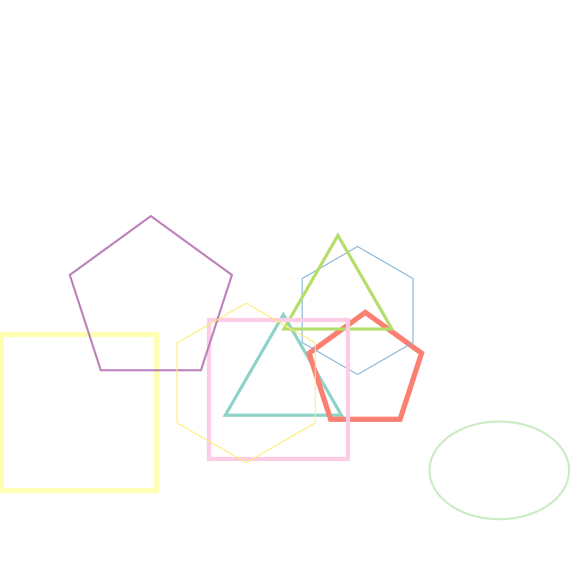[{"shape": "triangle", "thickness": 1.5, "radius": 0.58, "center": [0.491, 0.338]}, {"shape": "square", "thickness": 2.5, "radius": 0.67, "center": [0.136, 0.286]}, {"shape": "pentagon", "thickness": 2.5, "radius": 0.51, "center": [0.633, 0.356]}, {"shape": "hexagon", "thickness": 0.5, "radius": 0.55, "center": [0.619, 0.461]}, {"shape": "triangle", "thickness": 1.5, "radius": 0.54, "center": [0.585, 0.483]}, {"shape": "square", "thickness": 2, "radius": 0.6, "center": [0.482, 0.324]}, {"shape": "pentagon", "thickness": 1, "radius": 0.74, "center": [0.261, 0.477]}, {"shape": "oval", "thickness": 1, "radius": 0.6, "center": [0.865, 0.185]}, {"shape": "hexagon", "thickness": 0.5, "radius": 0.69, "center": [0.426, 0.336]}]